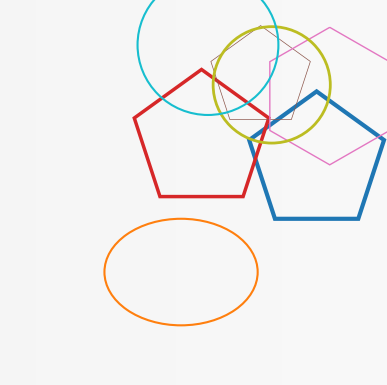[{"shape": "pentagon", "thickness": 3, "radius": 0.91, "center": [0.817, 0.58]}, {"shape": "oval", "thickness": 1.5, "radius": 0.99, "center": [0.467, 0.293]}, {"shape": "pentagon", "thickness": 2.5, "radius": 0.91, "center": [0.52, 0.637]}, {"shape": "pentagon", "thickness": 0.5, "radius": 0.67, "center": [0.673, 0.799]}, {"shape": "hexagon", "thickness": 1, "radius": 0.89, "center": [0.851, 0.75]}, {"shape": "circle", "thickness": 2, "radius": 0.76, "center": [0.701, 0.78]}, {"shape": "circle", "thickness": 1.5, "radius": 0.91, "center": [0.537, 0.883]}]